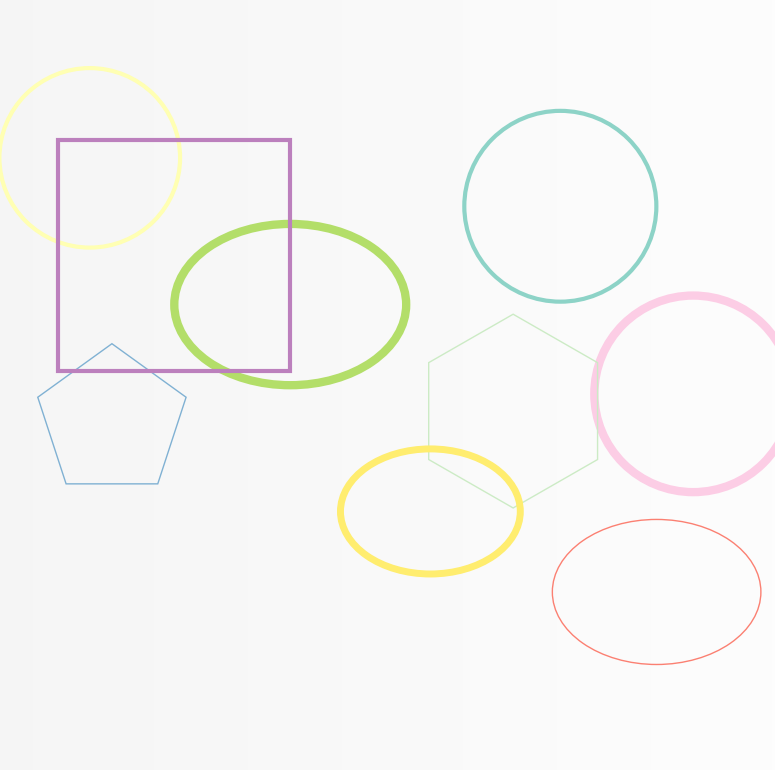[{"shape": "circle", "thickness": 1.5, "radius": 0.62, "center": [0.723, 0.732]}, {"shape": "circle", "thickness": 1.5, "radius": 0.58, "center": [0.116, 0.795]}, {"shape": "oval", "thickness": 0.5, "radius": 0.67, "center": [0.847, 0.231]}, {"shape": "pentagon", "thickness": 0.5, "radius": 0.5, "center": [0.144, 0.453]}, {"shape": "oval", "thickness": 3, "radius": 0.75, "center": [0.375, 0.604]}, {"shape": "circle", "thickness": 3, "radius": 0.64, "center": [0.895, 0.489]}, {"shape": "square", "thickness": 1.5, "radius": 0.75, "center": [0.225, 0.669]}, {"shape": "hexagon", "thickness": 0.5, "radius": 0.63, "center": [0.662, 0.466]}, {"shape": "oval", "thickness": 2.5, "radius": 0.58, "center": [0.555, 0.336]}]